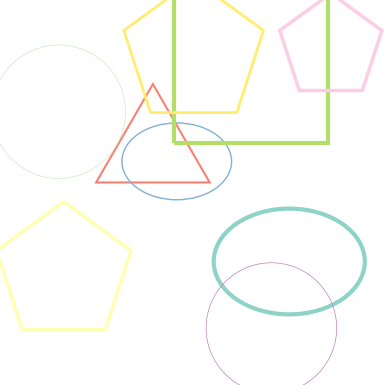[{"shape": "oval", "thickness": 3, "radius": 0.98, "center": [0.751, 0.321]}, {"shape": "pentagon", "thickness": 2.5, "radius": 0.92, "center": [0.166, 0.292]}, {"shape": "triangle", "thickness": 1.5, "radius": 0.85, "center": [0.397, 0.611]}, {"shape": "oval", "thickness": 1, "radius": 0.71, "center": [0.459, 0.581]}, {"shape": "square", "thickness": 3, "radius": 1.0, "center": [0.652, 0.829]}, {"shape": "pentagon", "thickness": 2.5, "radius": 0.7, "center": [0.859, 0.878]}, {"shape": "circle", "thickness": 0.5, "radius": 0.85, "center": [0.705, 0.148]}, {"shape": "circle", "thickness": 0.5, "radius": 0.87, "center": [0.153, 0.71]}, {"shape": "pentagon", "thickness": 2, "radius": 0.95, "center": [0.503, 0.862]}]